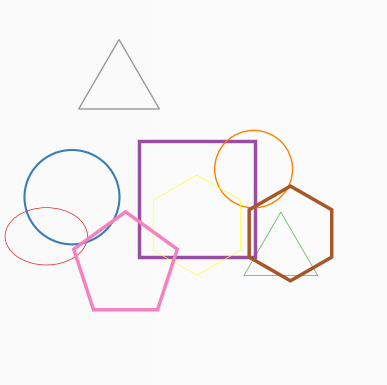[{"shape": "oval", "thickness": 0.5, "radius": 0.53, "center": [0.119, 0.386]}, {"shape": "circle", "thickness": 1.5, "radius": 0.61, "center": [0.186, 0.488]}, {"shape": "triangle", "thickness": 0.5, "radius": 0.55, "center": [0.725, 0.339]}, {"shape": "square", "thickness": 2.5, "radius": 0.75, "center": [0.508, 0.483]}, {"shape": "circle", "thickness": 1, "radius": 0.5, "center": [0.654, 0.561]}, {"shape": "hexagon", "thickness": 0.5, "radius": 0.65, "center": [0.508, 0.415]}, {"shape": "hexagon", "thickness": 2.5, "radius": 0.61, "center": [0.75, 0.394]}, {"shape": "pentagon", "thickness": 2.5, "radius": 0.7, "center": [0.324, 0.309]}, {"shape": "triangle", "thickness": 1, "radius": 0.6, "center": [0.307, 0.777]}]